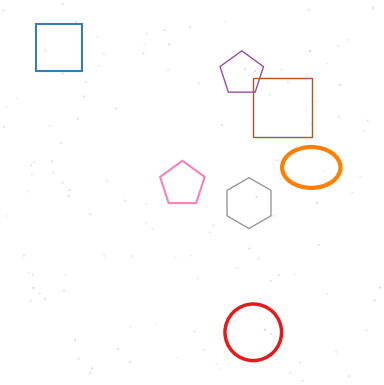[{"shape": "circle", "thickness": 2.5, "radius": 0.37, "center": [0.658, 0.137]}, {"shape": "square", "thickness": 1.5, "radius": 0.3, "center": [0.153, 0.877]}, {"shape": "pentagon", "thickness": 1, "radius": 0.3, "center": [0.628, 0.809]}, {"shape": "oval", "thickness": 3, "radius": 0.38, "center": [0.809, 0.565]}, {"shape": "square", "thickness": 1, "radius": 0.38, "center": [0.734, 0.721]}, {"shape": "pentagon", "thickness": 1.5, "radius": 0.3, "center": [0.474, 0.522]}, {"shape": "hexagon", "thickness": 1, "radius": 0.33, "center": [0.647, 0.473]}]